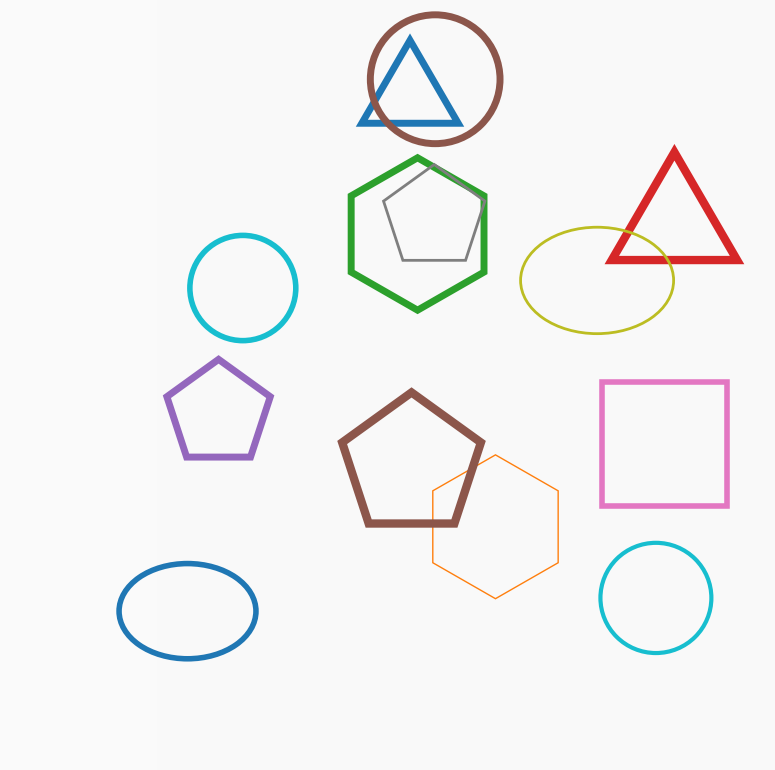[{"shape": "oval", "thickness": 2, "radius": 0.44, "center": [0.242, 0.206]}, {"shape": "triangle", "thickness": 2.5, "radius": 0.36, "center": [0.529, 0.876]}, {"shape": "hexagon", "thickness": 0.5, "radius": 0.47, "center": [0.639, 0.316]}, {"shape": "hexagon", "thickness": 2.5, "radius": 0.49, "center": [0.539, 0.696]}, {"shape": "triangle", "thickness": 3, "radius": 0.47, "center": [0.87, 0.709]}, {"shape": "pentagon", "thickness": 2.5, "radius": 0.35, "center": [0.282, 0.463]}, {"shape": "circle", "thickness": 2.5, "radius": 0.42, "center": [0.562, 0.897]}, {"shape": "pentagon", "thickness": 3, "radius": 0.47, "center": [0.531, 0.396]}, {"shape": "square", "thickness": 2, "radius": 0.41, "center": [0.857, 0.423]}, {"shape": "pentagon", "thickness": 1, "radius": 0.34, "center": [0.56, 0.718]}, {"shape": "oval", "thickness": 1, "radius": 0.49, "center": [0.77, 0.636]}, {"shape": "circle", "thickness": 1.5, "radius": 0.36, "center": [0.846, 0.223]}, {"shape": "circle", "thickness": 2, "radius": 0.34, "center": [0.313, 0.626]}]